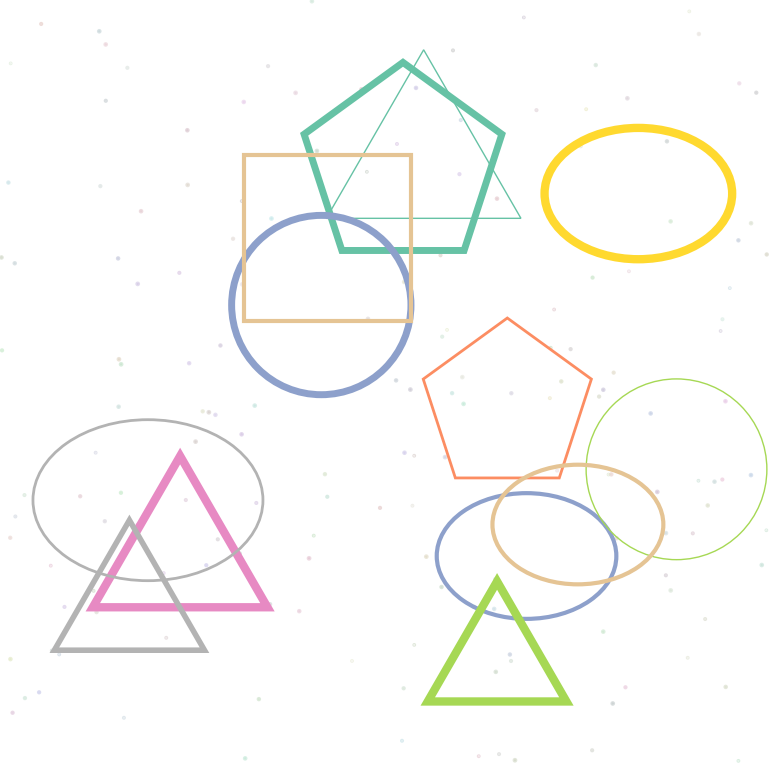[{"shape": "pentagon", "thickness": 2.5, "radius": 0.68, "center": [0.523, 0.784]}, {"shape": "triangle", "thickness": 0.5, "radius": 0.73, "center": [0.55, 0.789]}, {"shape": "pentagon", "thickness": 1, "radius": 0.57, "center": [0.659, 0.472]}, {"shape": "circle", "thickness": 2.5, "radius": 0.58, "center": [0.417, 0.604]}, {"shape": "oval", "thickness": 1.5, "radius": 0.58, "center": [0.684, 0.278]}, {"shape": "triangle", "thickness": 3, "radius": 0.65, "center": [0.234, 0.277]}, {"shape": "circle", "thickness": 0.5, "radius": 0.59, "center": [0.879, 0.391]}, {"shape": "triangle", "thickness": 3, "radius": 0.52, "center": [0.646, 0.141]}, {"shape": "oval", "thickness": 3, "radius": 0.61, "center": [0.829, 0.749]}, {"shape": "square", "thickness": 1.5, "radius": 0.54, "center": [0.425, 0.691]}, {"shape": "oval", "thickness": 1.5, "radius": 0.55, "center": [0.751, 0.319]}, {"shape": "oval", "thickness": 1, "radius": 0.75, "center": [0.192, 0.35]}, {"shape": "triangle", "thickness": 2, "radius": 0.56, "center": [0.168, 0.212]}]